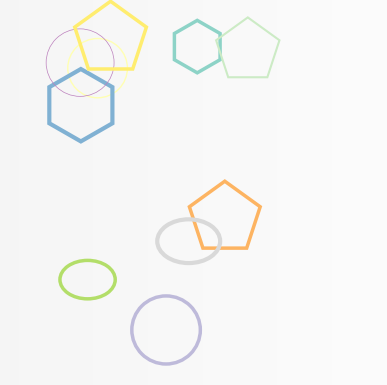[{"shape": "hexagon", "thickness": 2.5, "radius": 0.34, "center": [0.509, 0.879]}, {"shape": "circle", "thickness": 1, "radius": 0.38, "center": [0.252, 0.823]}, {"shape": "circle", "thickness": 2.5, "radius": 0.44, "center": [0.429, 0.143]}, {"shape": "hexagon", "thickness": 3, "radius": 0.47, "center": [0.209, 0.727]}, {"shape": "pentagon", "thickness": 2.5, "radius": 0.48, "center": [0.58, 0.433]}, {"shape": "oval", "thickness": 2.5, "radius": 0.36, "center": [0.226, 0.274]}, {"shape": "oval", "thickness": 3, "radius": 0.41, "center": [0.487, 0.374]}, {"shape": "circle", "thickness": 0.5, "radius": 0.44, "center": [0.207, 0.837]}, {"shape": "pentagon", "thickness": 1.5, "radius": 0.43, "center": [0.639, 0.869]}, {"shape": "pentagon", "thickness": 2.5, "radius": 0.49, "center": [0.285, 0.899]}]